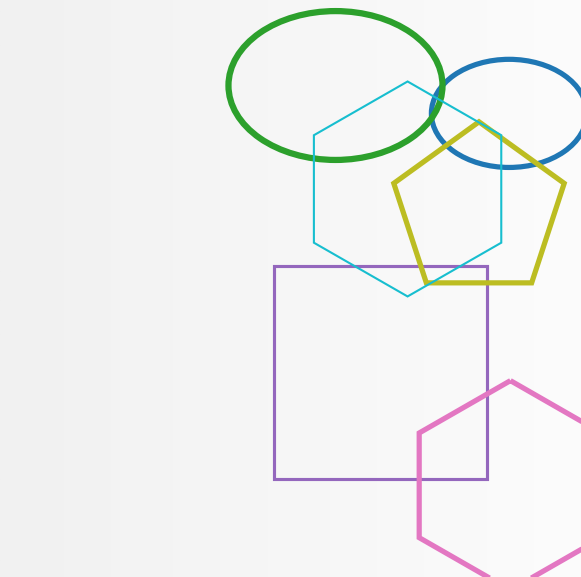[{"shape": "oval", "thickness": 2.5, "radius": 0.67, "center": [0.876, 0.803]}, {"shape": "oval", "thickness": 3, "radius": 0.92, "center": [0.577, 0.851]}, {"shape": "square", "thickness": 1.5, "radius": 0.92, "center": [0.654, 0.354]}, {"shape": "hexagon", "thickness": 2.5, "radius": 0.91, "center": [0.878, 0.159]}, {"shape": "pentagon", "thickness": 2.5, "radius": 0.77, "center": [0.824, 0.634]}, {"shape": "hexagon", "thickness": 1, "radius": 0.93, "center": [0.701, 0.672]}]